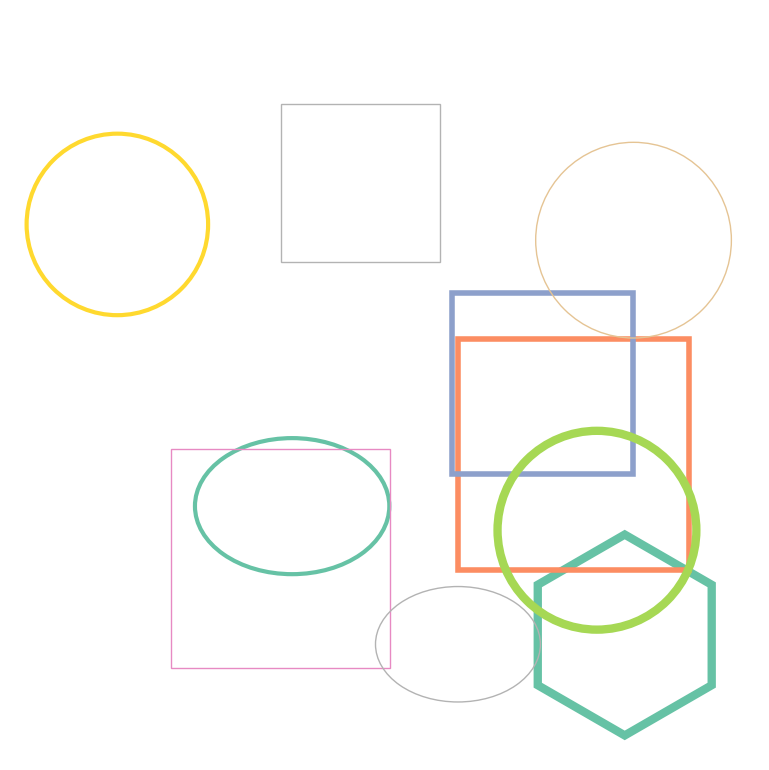[{"shape": "hexagon", "thickness": 3, "radius": 0.65, "center": [0.811, 0.175]}, {"shape": "oval", "thickness": 1.5, "radius": 0.63, "center": [0.379, 0.343]}, {"shape": "square", "thickness": 2, "radius": 0.75, "center": [0.745, 0.409]}, {"shape": "square", "thickness": 2, "radius": 0.59, "center": [0.705, 0.502]}, {"shape": "square", "thickness": 0.5, "radius": 0.71, "center": [0.364, 0.275]}, {"shape": "circle", "thickness": 3, "radius": 0.65, "center": [0.775, 0.311]}, {"shape": "circle", "thickness": 1.5, "radius": 0.59, "center": [0.152, 0.709]}, {"shape": "circle", "thickness": 0.5, "radius": 0.64, "center": [0.823, 0.688]}, {"shape": "square", "thickness": 0.5, "radius": 0.51, "center": [0.468, 0.762]}, {"shape": "oval", "thickness": 0.5, "radius": 0.54, "center": [0.595, 0.163]}]